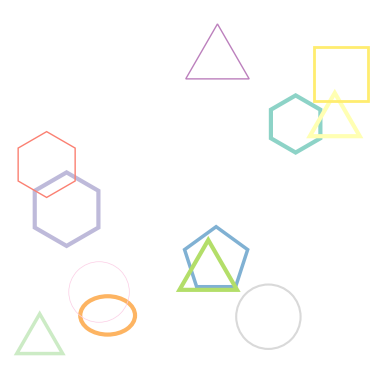[{"shape": "hexagon", "thickness": 3, "radius": 0.37, "center": [0.768, 0.678]}, {"shape": "triangle", "thickness": 3, "radius": 0.37, "center": [0.87, 0.684]}, {"shape": "hexagon", "thickness": 3, "radius": 0.48, "center": [0.173, 0.457]}, {"shape": "hexagon", "thickness": 1, "radius": 0.43, "center": [0.121, 0.573]}, {"shape": "pentagon", "thickness": 2.5, "radius": 0.43, "center": [0.561, 0.325]}, {"shape": "oval", "thickness": 3, "radius": 0.36, "center": [0.28, 0.181]}, {"shape": "triangle", "thickness": 3, "radius": 0.43, "center": [0.541, 0.29]}, {"shape": "circle", "thickness": 0.5, "radius": 0.39, "center": [0.257, 0.242]}, {"shape": "circle", "thickness": 1.5, "radius": 0.42, "center": [0.697, 0.177]}, {"shape": "triangle", "thickness": 1, "radius": 0.48, "center": [0.565, 0.843]}, {"shape": "triangle", "thickness": 2.5, "radius": 0.34, "center": [0.103, 0.116]}, {"shape": "square", "thickness": 2, "radius": 0.35, "center": [0.886, 0.808]}]